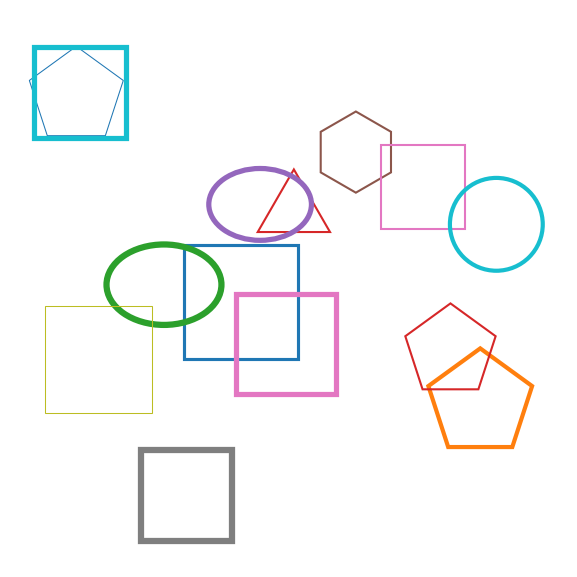[{"shape": "square", "thickness": 1.5, "radius": 0.49, "center": [0.418, 0.476]}, {"shape": "pentagon", "thickness": 0.5, "radius": 0.43, "center": [0.132, 0.833]}, {"shape": "pentagon", "thickness": 2, "radius": 0.47, "center": [0.832, 0.301]}, {"shape": "oval", "thickness": 3, "radius": 0.5, "center": [0.284, 0.506]}, {"shape": "pentagon", "thickness": 1, "radius": 0.41, "center": [0.78, 0.392]}, {"shape": "triangle", "thickness": 1, "radius": 0.36, "center": [0.509, 0.633]}, {"shape": "oval", "thickness": 2.5, "radius": 0.44, "center": [0.45, 0.645]}, {"shape": "hexagon", "thickness": 1, "radius": 0.35, "center": [0.616, 0.736]}, {"shape": "square", "thickness": 1, "radius": 0.36, "center": [0.732, 0.675]}, {"shape": "square", "thickness": 2.5, "radius": 0.43, "center": [0.495, 0.403]}, {"shape": "square", "thickness": 3, "radius": 0.39, "center": [0.323, 0.142]}, {"shape": "square", "thickness": 0.5, "radius": 0.46, "center": [0.17, 0.377]}, {"shape": "circle", "thickness": 2, "radius": 0.4, "center": [0.859, 0.611]}, {"shape": "square", "thickness": 2.5, "radius": 0.4, "center": [0.139, 0.839]}]